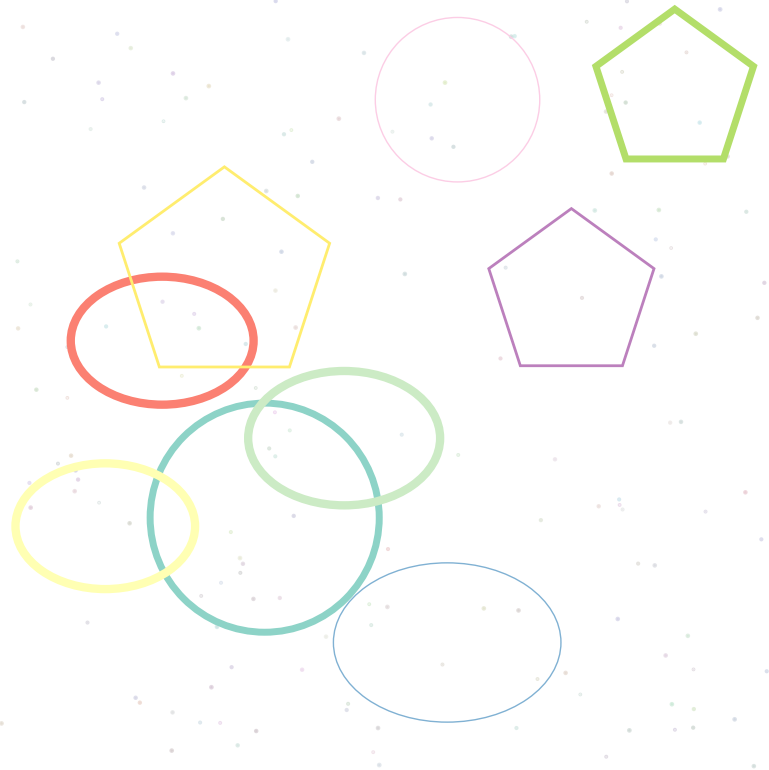[{"shape": "circle", "thickness": 2.5, "radius": 0.74, "center": [0.344, 0.328]}, {"shape": "oval", "thickness": 3, "radius": 0.58, "center": [0.137, 0.317]}, {"shape": "oval", "thickness": 3, "radius": 0.59, "center": [0.211, 0.558]}, {"shape": "oval", "thickness": 0.5, "radius": 0.74, "center": [0.581, 0.166]}, {"shape": "pentagon", "thickness": 2.5, "radius": 0.54, "center": [0.876, 0.881]}, {"shape": "circle", "thickness": 0.5, "radius": 0.53, "center": [0.594, 0.871]}, {"shape": "pentagon", "thickness": 1, "radius": 0.56, "center": [0.742, 0.616]}, {"shape": "oval", "thickness": 3, "radius": 0.62, "center": [0.447, 0.431]}, {"shape": "pentagon", "thickness": 1, "radius": 0.72, "center": [0.291, 0.64]}]